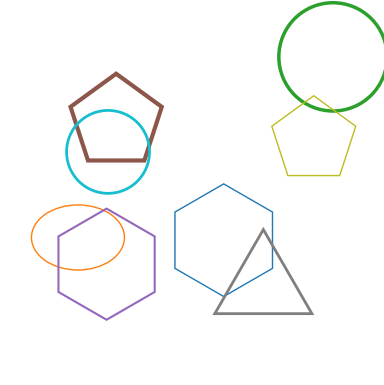[{"shape": "hexagon", "thickness": 1, "radius": 0.73, "center": [0.581, 0.376]}, {"shape": "oval", "thickness": 1, "radius": 0.6, "center": [0.202, 0.383]}, {"shape": "circle", "thickness": 2.5, "radius": 0.7, "center": [0.865, 0.852]}, {"shape": "hexagon", "thickness": 1.5, "radius": 0.72, "center": [0.277, 0.314]}, {"shape": "pentagon", "thickness": 3, "radius": 0.62, "center": [0.302, 0.684]}, {"shape": "triangle", "thickness": 2, "radius": 0.73, "center": [0.684, 0.258]}, {"shape": "pentagon", "thickness": 1, "radius": 0.57, "center": [0.815, 0.637]}, {"shape": "circle", "thickness": 2, "radius": 0.54, "center": [0.281, 0.605]}]